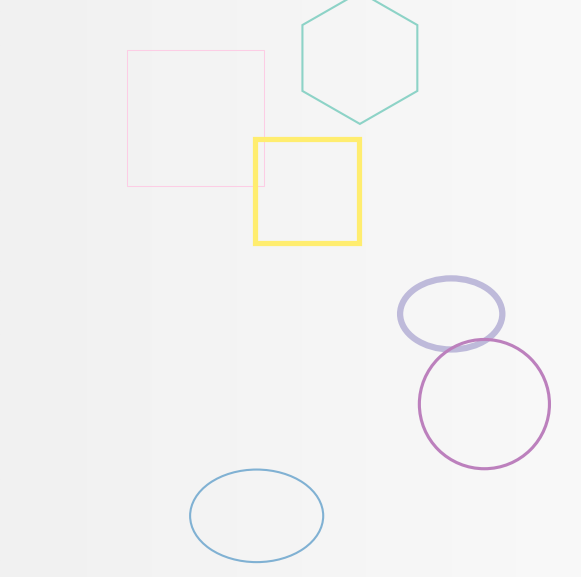[{"shape": "hexagon", "thickness": 1, "radius": 0.57, "center": [0.619, 0.899]}, {"shape": "oval", "thickness": 3, "radius": 0.44, "center": [0.776, 0.456]}, {"shape": "oval", "thickness": 1, "radius": 0.57, "center": [0.442, 0.106]}, {"shape": "square", "thickness": 0.5, "radius": 0.59, "center": [0.336, 0.794]}, {"shape": "circle", "thickness": 1.5, "radius": 0.56, "center": [0.833, 0.299]}, {"shape": "square", "thickness": 2.5, "radius": 0.45, "center": [0.528, 0.668]}]